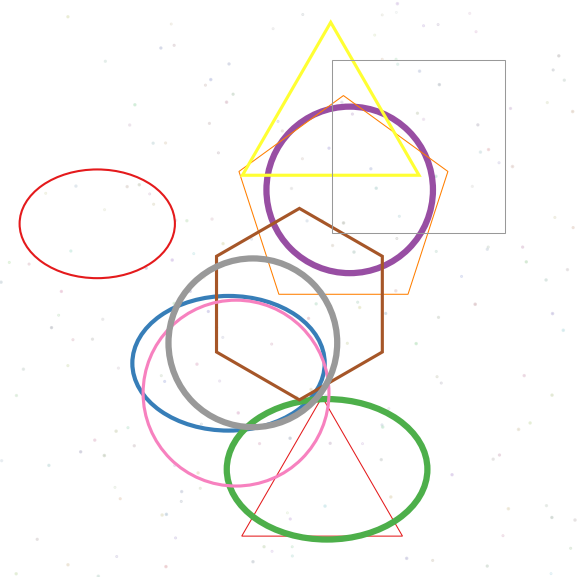[{"shape": "triangle", "thickness": 0.5, "radius": 0.8, "center": [0.558, 0.151]}, {"shape": "oval", "thickness": 1, "radius": 0.67, "center": [0.168, 0.612]}, {"shape": "oval", "thickness": 2, "radius": 0.83, "center": [0.396, 0.37]}, {"shape": "oval", "thickness": 3, "radius": 0.87, "center": [0.566, 0.186]}, {"shape": "circle", "thickness": 3, "radius": 0.72, "center": [0.606, 0.67]}, {"shape": "pentagon", "thickness": 0.5, "radius": 0.95, "center": [0.595, 0.643]}, {"shape": "triangle", "thickness": 1.5, "radius": 0.88, "center": [0.573, 0.784]}, {"shape": "hexagon", "thickness": 1.5, "radius": 0.83, "center": [0.518, 0.472]}, {"shape": "circle", "thickness": 1.5, "radius": 0.8, "center": [0.409, 0.318]}, {"shape": "square", "thickness": 0.5, "radius": 0.75, "center": [0.724, 0.745]}, {"shape": "circle", "thickness": 3, "radius": 0.73, "center": [0.438, 0.406]}]